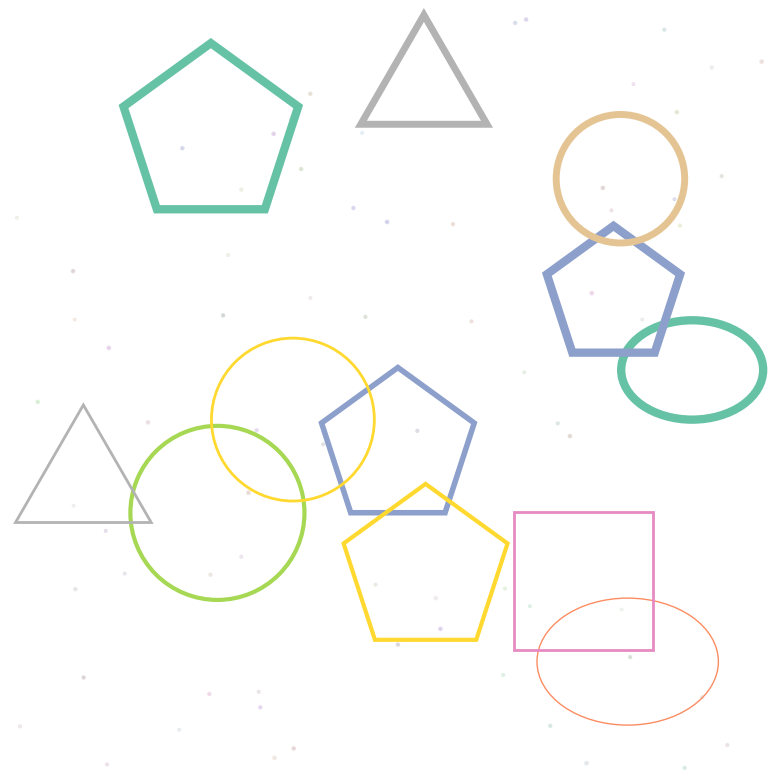[{"shape": "pentagon", "thickness": 3, "radius": 0.6, "center": [0.274, 0.825]}, {"shape": "oval", "thickness": 3, "radius": 0.46, "center": [0.899, 0.52]}, {"shape": "oval", "thickness": 0.5, "radius": 0.59, "center": [0.815, 0.141]}, {"shape": "pentagon", "thickness": 3, "radius": 0.46, "center": [0.797, 0.616]}, {"shape": "pentagon", "thickness": 2, "radius": 0.52, "center": [0.517, 0.418]}, {"shape": "square", "thickness": 1, "radius": 0.45, "center": [0.758, 0.246]}, {"shape": "circle", "thickness": 1.5, "radius": 0.57, "center": [0.282, 0.334]}, {"shape": "circle", "thickness": 1, "radius": 0.53, "center": [0.38, 0.455]}, {"shape": "pentagon", "thickness": 1.5, "radius": 0.56, "center": [0.553, 0.26]}, {"shape": "circle", "thickness": 2.5, "radius": 0.42, "center": [0.806, 0.768]}, {"shape": "triangle", "thickness": 1, "radius": 0.51, "center": [0.108, 0.372]}, {"shape": "triangle", "thickness": 2.5, "radius": 0.47, "center": [0.551, 0.886]}]